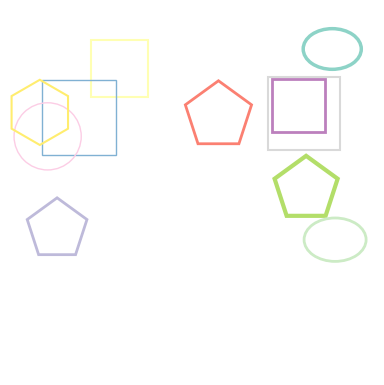[{"shape": "oval", "thickness": 2.5, "radius": 0.38, "center": [0.863, 0.873]}, {"shape": "square", "thickness": 1.5, "radius": 0.37, "center": [0.31, 0.823]}, {"shape": "pentagon", "thickness": 2, "radius": 0.41, "center": [0.148, 0.405]}, {"shape": "pentagon", "thickness": 2, "radius": 0.45, "center": [0.567, 0.7]}, {"shape": "square", "thickness": 1, "radius": 0.48, "center": [0.205, 0.694]}, {"shape": "pentagon", "thickness": 3, "radius": 0.43, "center": [0.795, 0.509]}, {"shape": "circle", "thickness": 1, "radius": 0.44, "center": [0.124, 0.646]}, {"shape": "square", "thickness": 1.5, "radius": 0.47, "center": [0.79, 0.705]}, {"shape": "square", "thickness": 2, "radius": 0.35, "center": [0.775, 0.726]}, {"shape": "oval", "thickness": 2, "radius": 0.4, "center": [0.87, 0.377]}, {"shape": "hexagon", "thickness": 1.5, "radius": 0.42, "center": [0.103, 0.708]}]